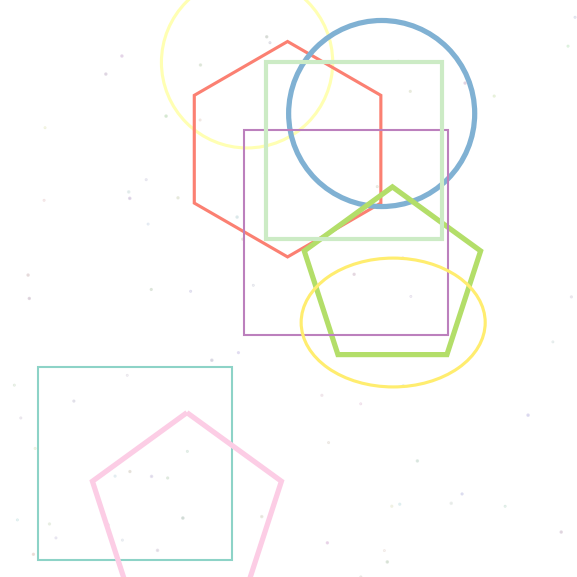[{"shape": "square", "thickness": 1, "radius": 0.84, "center": [0.233, 0.196]}, {"shape": "circle", "thickness": 1.5, "radius": 0.74, "center": [0.428, 0.891]}, {"shape": "hexagon", "thickness": 1.5, "radius": 0.93, "center": [0.498, 0.741]}, {"shape": "circle", "thickness": 2.5, "radius": 0.81, "center": [0.661, 0.803]}, {"shape": "pentagon", "thickness": 2.5, "radius": 0.8, "center": [0.68, 0.515]}, {"shape": "pentagon", "thickness": 2.5, "radius": 0.86, "center": [0.324, 0.113]}, {"shape": "square", "thickness": 1, "radius": 0.89, "center": [0.599, 0.597]}, {"shape": "square", "thickness": 2, "radius": 0.76, "center": [0.613, 0.739]}, {"shape": "oval", "thickness": 1.5, "radius": 0.8, "center": [0.681, 0.441]}]